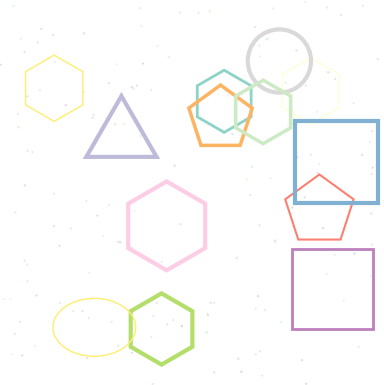[{"shape": "hexagon", "thickness": 2, "radius": 0.4, "center": [0.582, 0.737]}, {"shape": "hexagon", "thickness": 0.5, "radius": 0.43, "center": [0.807, 0.764]}, {"shape": "triangle", "thickness": 3, "radius": 0.53, "center": [0.315, 0.645]}, {"shape": "pentagon", "thickness": 1.5, "radius": 0.47, "center": [0.83, 0.453]}, {"shape": "square", "thickness": 3, "radius": 0.54, "center": [0.875, 0.579]}, {"shape": "pentagon", "thickness": 2.5, "radius": 0.43, "center": [0.573, 0.692]}, {"shape": "hexagon", "thickness": 3, "radius": 0.46, "center": [0.42, 0.145]}, {"shape": "hexagon", "thickness": 3, "radius": 0.58, "center": [0.433, 0.413]}, {"shape": "circle", "thickness": 3, "radius": 0.41, "center": [0.726, 0.842]}, {"shape": "square", "thickness": 2, "radius": 0.52, "center": [0.863, 0.249]}, {"shape": "hexagon", "thickness": 2.5, "radius": 0.41, "center": [0.684, 0.709]}, {"shape": "oval", "thickness": 1, "radius": 0.54, "center": [0.245, 0.15]}, {"shape": "hexagon", "thickness": 1, "radius": 0.43, "center": [0.141, 0.771]}]